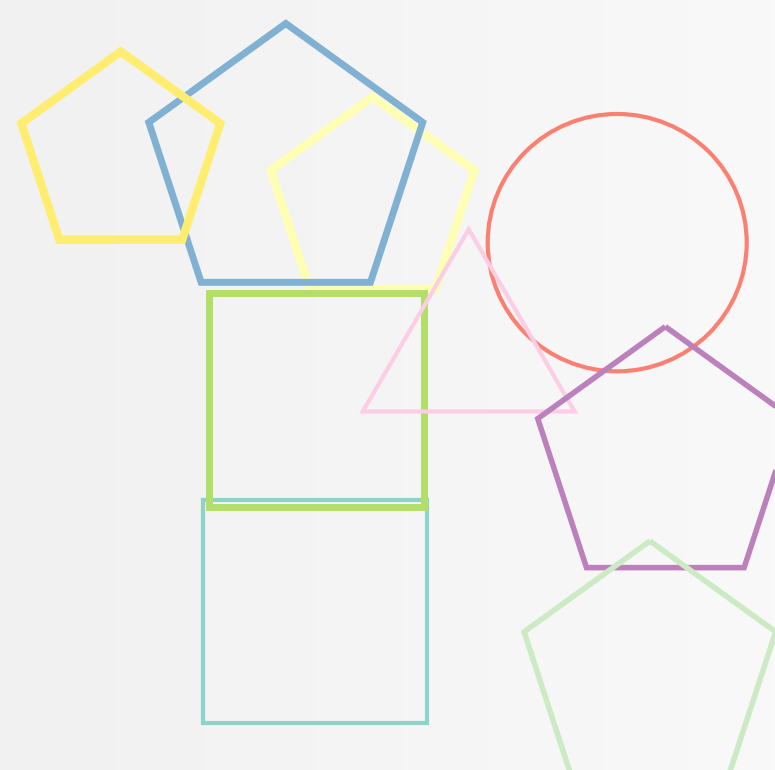[{"shape": "square", "thickness": 1.5, "radius": 0.72, "center": [0.407, 0.206]}, {"shape": "pentagon", "thickness": 3, "radius": 0.69, "center": [0.481, 0.736]}, {"shape": "circle", "thickness": 1.5, "radius": 0.84, "center": [0.796, 0.685]}, {"shape": "pentagon", "thickness": 2.5, "radius": 0.93, "center": [0.369, 0.784]}, {"shape": "square", "thickness": 2.5, "radius": 0.69, "center": [0.408, 0.481]}, {"shape": "triangle", "thickness": 1.5, "radius": 0.79, "center": [0.605, 0.545]}, {"shape": "pentagon", "thickness": 2, "radius": 0.87, "center": [0.858, 0.403]}, {"shape": "pentagon", "thickness": 2, "radius": 0.85, "center": [0.839, 0.127]}, {"shape": "pentagon", "thickness": 3, "radius": 0.67, "center": [0.156, 0.798]}]